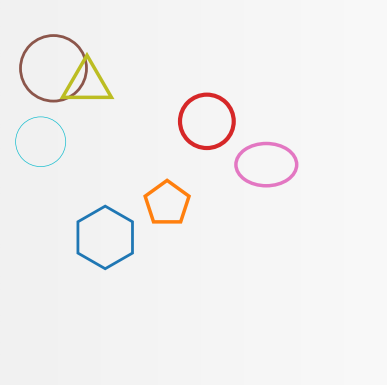[{"shape": "hexagon", "thickness": 2, "radius": 0.41, "center": [0.271, 0.383]}, {"shape": "pentagon", "thickness": 2.5, "radius": 0.3, "center": [0.431, 0.472]}, {"shape": "circle", "thickness": 3, "radius": 0.35, "center": [0.534, 0.685]}, {"shape": "circle", "thickness": 2, "radius": 0.43, "center": [0.138, 0.823]}, {"shape": "oval", "thickness": 2.5, "radius": 0.39, "center": [0.687, 0.572]}, {"shape": "triangle", "thickness": 2.5, "radius": 0.36, "center": [0.224, 0.784]}, {"shape": "circle", "thickness": 0.5, "radius": 0.32, "center": [0.105, 0.632]}]